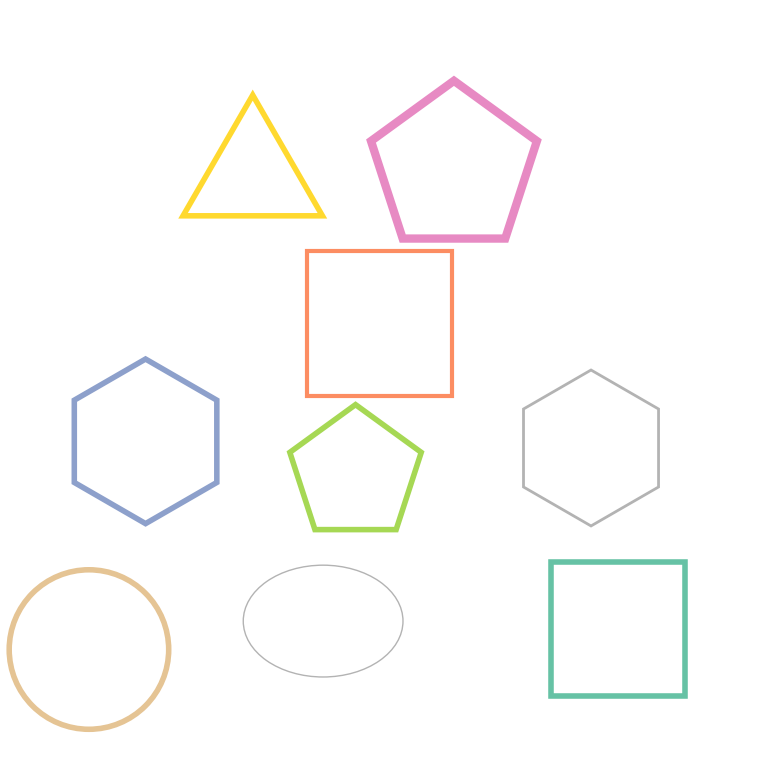[{"shape": "square", "thickness": 2, "radius": 0.43, "center": [0.803, 0.183]}, {"shape": "square", "thickness": 1.5, "radius": 0.47, "center": [0.492, 0.58]}, {"shape": "hexagon", "thickness": 2, "radius": 0.53, "center": [0.189, 0.427]}, {"shape": "pentagon", "thickness": 3, "radius": 0.57, "center": [0.59, 0.782]}, {"shape": "pentagon", "thickness": 2, "radius": 0.45, "center": [0.462, 0.385]}, {"shape": "triangle", "thickness": 2, "radius": 0.52, "center": [0.328, 0.772]}, {"shape": "circle", "thickness": 2, "radius": 0.52, "center": [0.116, 0.156]}, {"shape": "oval", "thickness": 0.5, "radius": 0.52, "center": [0.42, 0.193]}, {"shape": "hexagon", "thickness": 1, "radius": 0.51, "center": [0.768, 0.418]}]